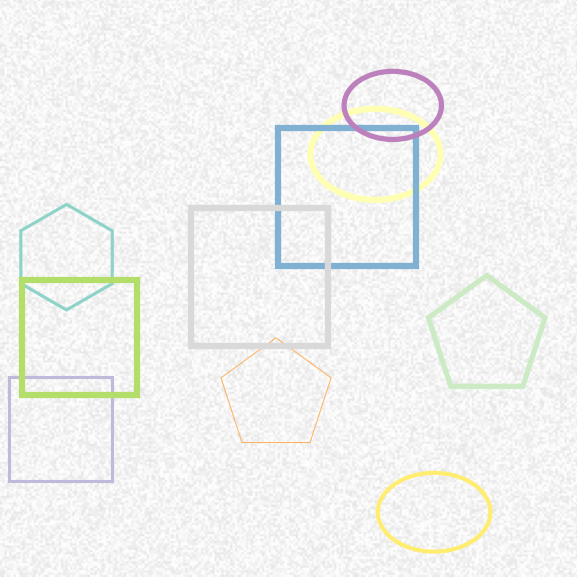[{"shape": "hexagon", "thickness": 1.5, "radius": 0.46, "center": [0.115, 0.554]}, {"shape": "oval", "thickness": 3, "radius": 0.56, "center": [0.65, 0.732]}, {"shape": "square", "thickness": 1.5, "radius": 0.45, "center": [0.105, 0.256]}, {"shape": "square", "thickness": 3, "radius": 0.6, "center": [0.6, 0.658]}, {"shape": "pentagon", "thickness": 0.5, "radius": 0.5, "center": [0.478, 0.314]}, {"shape": "square", "thickness": 3, "radius": 0.5, "center": [0.138, 0.414]}, {"shape": "square", "thickness": 3, "radius": 0.6, "center": [0.45, 0.52]}, {"shape": "oval", "thickness": 2.5, "radius": 0.42, "center": [0.68, 0.817]}, {"shape": "pentagon", "thickness": 2.5, "radius": 0.53, "center": [0.843, 0.416]}, {"shape": "oval", "thickness": 2, "radius": 0.49, "center": [0.752, 0.112]}]